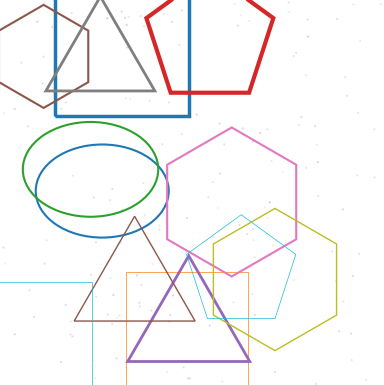[{"shape": "square", "thickness": 2.5, "radius": 0.87, "center": [0.317, 0.874]}, {"shape": "oval", "thickness": 1.5, "radius": 0.86, "center": [0.266, 0.504]}, {"shape": "square", "thickness": 0.5, "radius": 0.79, "center": [0.487, 0.134]}, {"shape": "oval", "thickness": 1.5, "radius": 0.88, "center": [0.235, 0.56]}, {"shape": "pentagon", "thickness": 3, "radius": 0.87, "center": [0.545, 0.899]}, {"shape": "triangle", "thickness": 2, "radius": 0.92, "center": [0.49, 0.153]}, {"shape": "triangle", "thickness": 1, "radius": 0.91, "center": [0.35, 0.257]}, {"shape": "hexagon", "thickness": 1.5, "radius": 0.67, "center": [0.113, 0.854]}, {"shape": "hexagon", "thickness": 1.5, "radius": 0.97, "center": [0.602, 0.475]}, {"shape": "triangle", "thickness": 2, "radius": 0.82, "center": [0.261, 0.846]}, {"shape": "hexagon", "thickness": 1, "radius": 0.92, "center": [0.714, 0.274]}, {"shape": "pentagon", "thickness": 0.5, "radius": 0.75, "center": [0.627, 0.293]}, {"shape": "square", "thickness": 0.5, "radius": 0.7, "center": [0.101, 0.129]}]